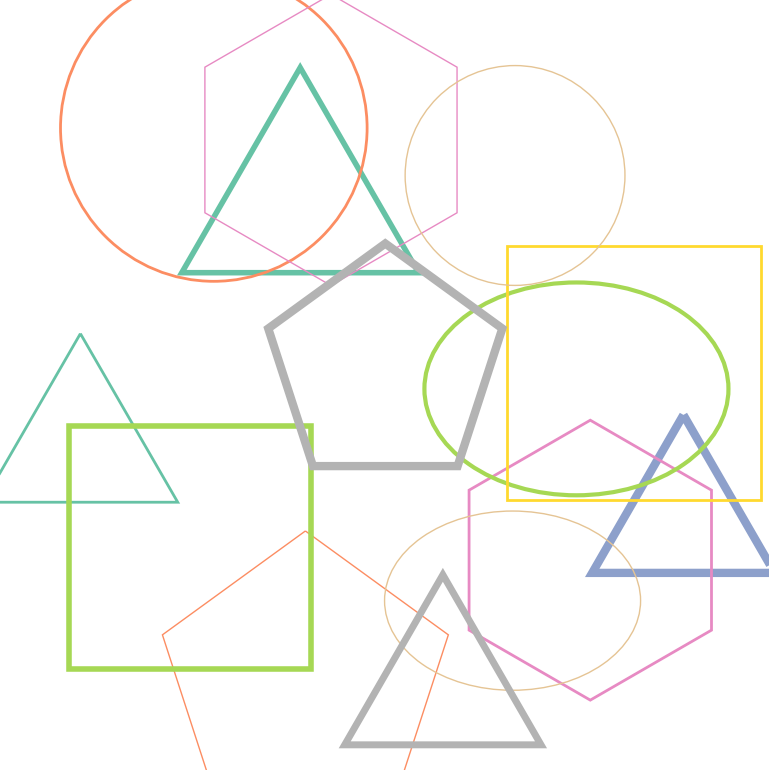[{"shape": "triangle", "thickness": 1, "radius": 0.73, "center": [0.104, 0.421]}, {"shape": "triangle", "thickness": 2, "radius": 0.89, "center": [0.39, 0.735]}, {"shape": "circle", "thickness": 1, "radius": 1.0, "center": [0.278, 0.834]}, {"shape": "pentagon", "thickness": 0.5, "radius": 0.98, "center": [0.397, 0.115]}, {"shape": "triangle", "thickness": 3, "radius": 0.68, "center": [0.888, 0.324]}, {"shape": "hexagon", "thickness": 1, "radius": 0.91, "center": [0.767, 0.273]}, {"shape": "hexagon", "thickness": 0.5, "radius": 0.95, "center": [0.43, 0.818]}, {"shape": "oval", "thickness": 1.5, "radius": 0.99, "center": [0.749, 0.495]}, {"shape": "square", "thickness": 2, "radius": 0.79, "center": [0.247, 0.289]}, {"shape": "square", "thickness": 1, "radius": 0.83, "center": [0.823, 0.516]}, {"shape": "oval", "thickness": 0.5, "radius": 0.83, "center": [0.666, 0.22]}, {"shape": "circle", "thickness": 0.5, "radius": 0.71, "center": [0.669, 0.772]}, {"shape": "triangle", "thickness": 2.5, "radius": 0.74, "center": [0.575, 0.106]}, {"shape": "pentagon", "thickness": 3, "radius": 0.8, "center": [0.5, 0.524]}]